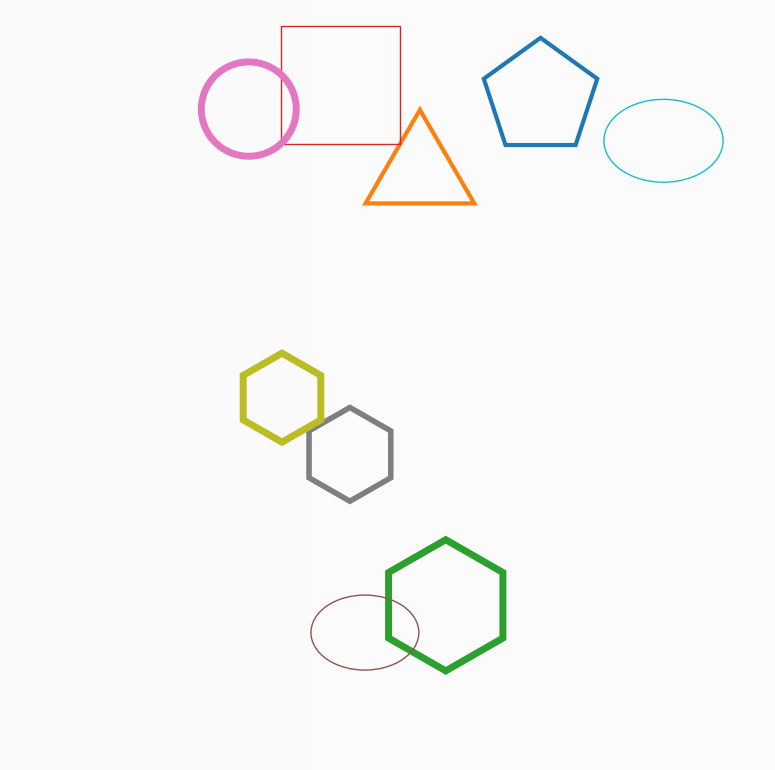[{"shape": "pentagon", "thickness": 1.5, "radius": 0.38, "center": [0.697, 0.874]}, {"shape": "triangle", "thickness": 1.5, "radius": 0.41, "center": [0.542, 0.776]}, {"shape": "hexagon", "thickness": 2.5, "radius": 0.43, "center": [0.575, 0.214]}, {"shape": "square", "thickness": 0.5, "radius": 0.38, "center": [0.439, 0.889]}, {"shape": "oval", "thickness": 0.5, "radius": 0.35, "center": [0.471, 0.178]}, {"shape": "circle", "thickness": 2.5, "radius": 0.31, "center": [0.321, 0.858]}, {"shape": "hexagon", "thickness": 2, "radius": 0.3, "center": [0.451, 0.41]}, {"shape": "hexagon", "thickness": 2.5, "radius": 0.29, "center": [0.364, 0.484]}, {"shape": "oval", "thickness": 0.5, "radius": 0.38, "center": [0.856, 0.817]}]